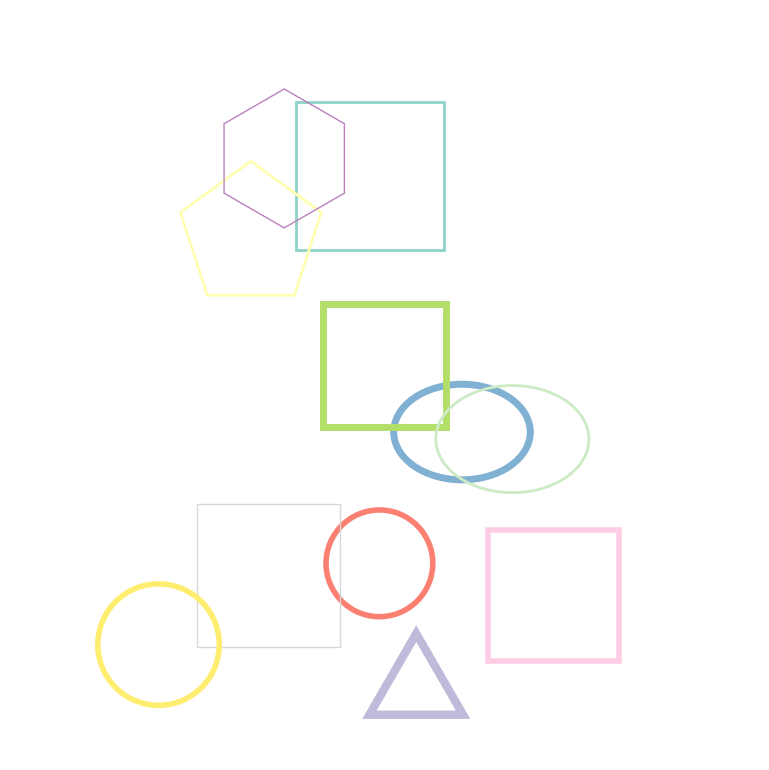[{"shape": "square", "thickness": 1, "radius": 0.48, "center": [0.481, 0.771]}, {"shape": "pentagon", "thickness": 1, "radius": 0.48, "center": [0.326, 0.694]}, {"shape": "triangle", "thickness": 3, "radius": 0.35, "center": [0.541, 0.107]}, {"shape": "circle", "thickness": 2, "radius": 0.35, "center": [0.493, 0.268]}, {"shape": "oval", "thickness": 2.5, "radius": 0.44, "center": [0.6, 0.439]}, {"shape": "square", "thickness": 2.5, "radius": 0.4, "center": [0.499, 0.525]}, {"shape": "square", "thickness": 2, "radius": 0.42, "center": [0.719, 0.226]}, {"shape": "square", "thickness": 0.5, "radius": 0.46, "center": [0.349, 0.253]}, {"shape": "hexagon", "thickness": 0.5, "radius": 0.45, "center": [0.369, 0.794]}, {"shape": "oval", "thickness": 1, "radius": 0.5, "center": [0.665, 0.43]}, {"shape": "circle", "thickness": 2, "radius": 0.39, "center": [0.206, 0.163]}]